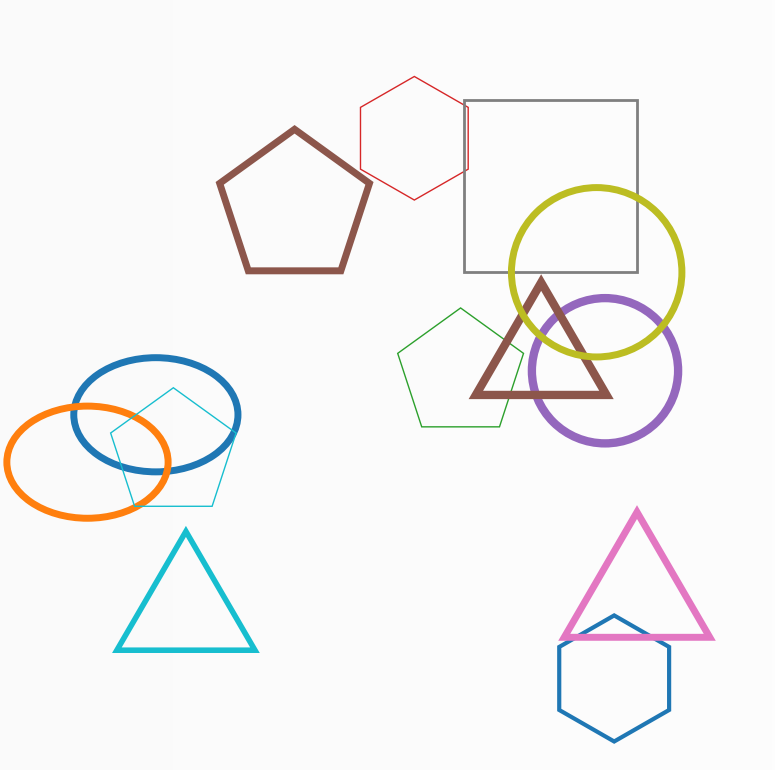[{"shape": "oval", "thickness": 2.5, "radius": 0.53, "center": [0.201, 0.461]}, {"shape": "hexagon", "thickness": 1.5, "radius": 0.41, "center": [0.792, 0.119]}, {"shape": "oval", "thickness": 2.5, "radius": 0.52, "center": [0.113, 0.4]}, {"shape": "pentagon", "thickness": 0.5, "radius": 0.43, "center": [0.594, 0.515]}, {"shape": "hexagon", "thickness": 0.5, "radius": 0.4, "center": [0.535, 0.82]}, {"shape": "circle", "thickness": 3, "radius": 0.47, "center": [0.781, 0.519]}, {"shape": "pentagon", "thickness": 2.5, "radius": 0.51, "center": [0.38, 0.73]}, {"shape": "triangle", "thickness": 3, "radius": 0.49, "center": [0.698, 0.536]}, {"shape": "triangle", "thickness": 2.5, "radius": 0.54, "center": [0.822, 0.227]}, {"shape": "square", "thickness": 1, "radius": 0.56, "center": [0.711, 0.758]}, {"shape": "circle", "thickness": 2.5, "radius": 0.55, "center": [0.77, 0.646]}, {"shape": "pentagon", "thickness": 0.5, "radius": 0.43, "center": [0.224, 0.411]}, {"shape": "triangle", "thickness": 2, "radius": 0.51, "center": [0.24, 0.207]}]